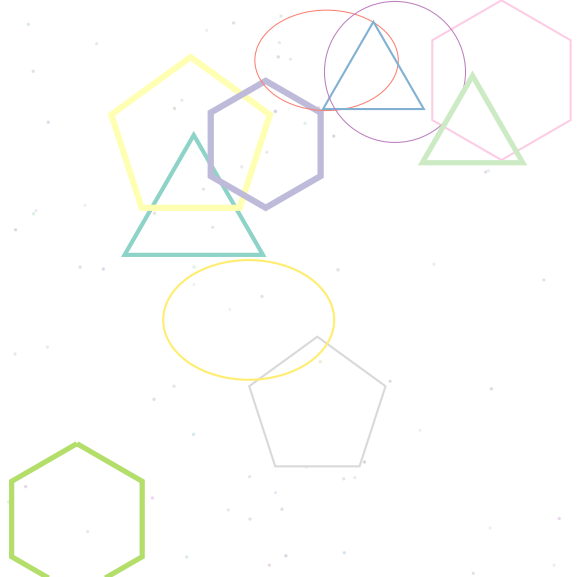[{"shape": "triangle", "thickness": 2, "radius": 0.69, "center": [0.335, 0.627]}, {"shape": "pentagon", "thickness": 3, "radius": 0.72, "center": [0.33, 0.756]}, {"shape": "hexagon", "thickness": 3, "radius": 0.55, "center": [0.46, 0.749]}, {"shape": "oval", "thickness": 0.5, "radius": 0.62, "center": [0.565, 0.895]}, {"shape": "triangle", "thickness": 1, "radius": 0.5, "center": [0.647, 0.861]}, {"shape": "hexagon", "thickness": 2.5, "radius": 0.65, "center": [0.133, 0.1]}, {"shape": "hexagon", "thickness": 1, "radius": 0.69, "center": [0.868, 0.86]}, {"shape": "pentagon", "thickness": 1, "radius": 0.62, "center": [0.55, 0.292]}, {"shape": "circle", "thickness": 0.5, "radius": 0.61, "center": [0.684, 0.875]}, {"shape": "triangle", "thickness": 2.5, "radius": 0.5, "center": [0.818, 0.768]}, {"shape": "oval", "thickness": 1, "radius": 0.74, "center": [0.431, 0.445]}]